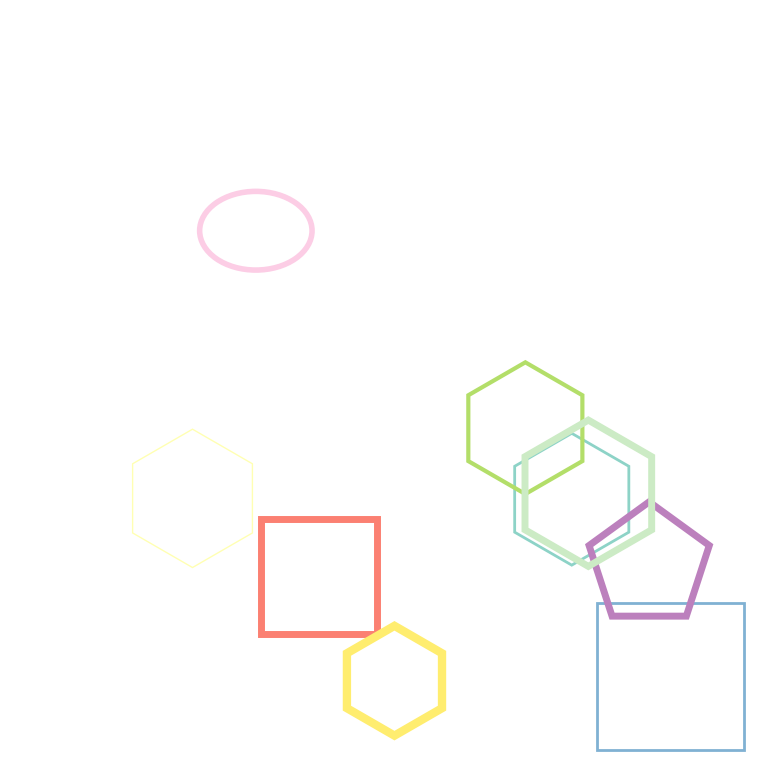[{"shape": "hexagon", "thickness": 1, "radius": 0.43, "center": [0.743, 0.352]}, {"shape": "hexagon", "thickness": 0.5, "radius": 0.45, "center": [0.25, 0.353]}, {"shape": "square", "thickness": 2.5, "radius": 0.37, "center": [0.414, 0.251]}, {"shape": "square", "thickness": 1, "radius": 0.48, "center": [0.871, 0.122]}, {"shape": "hexagon", "thickness": 1.5, "radius": 0.43, "center": [0.682, 0.444]}, {"shape": "oval", "thickness": 2, "radius": 0.36, "center": [0.332, 0.7]}, {"shape": "pentagon", "thickness": 2.5, "radius": 0.41, "center": [0.843, 0.266]}, {"shape": "hexagon", "thickness": 2.5, "radius": 0.47, "center": [0.764, 0.359]}, {"shape": "hexagon", "thickness": 3, "radius": 0.36, "center": [0.512, 0.116]}]